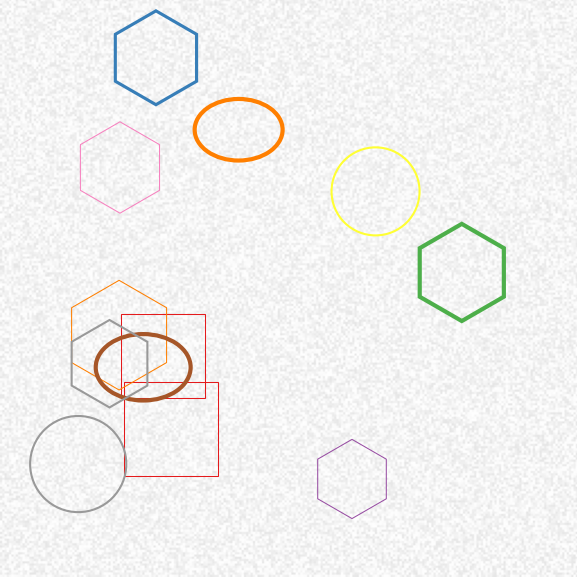[{"shape": "square", "thickness": 0.5, "radius": 0.41, "center": [0.296, 0.256]}, {"shape": "square", "thickness": 0.5, "radius": 0.36, "center": [0.283, 0.382]}, {"shape": "hexagon", "thickness": 1.5, "radius": 0.41, "center": [0.27, 0.899]}, {"shape": "hexagon", "thickness": 2, "radius": 0.42, "center": [0.8, 0.527]}, {"shape": "hexagon", "thickness": 0.5, "radius": 0.34, "center": [0.61, 0.17]}, {"shape": "oval", "thickness": 2, "radius": 0.38, "center": [0.413, 0.774]}, {"shape": "hexagon", "thickness": 0.5, "radius": 0.47, "center": [0.206, 0.419]}, {"shape": "circle", "thickness": 1, "radius": 0.38, "center": [0.65, 0.668]}, {"shape": "oval", "thickness": 2, "radius": 0.41, "center": [0.248, 0.363]}, {"shape": "hexagon", "thickness": 0.5, "radius": 0.4, "center": [0.208, 0.709]}, {"shape": "hexagon", "thickness": 1, "radius": 0.38, "center": [0.19, 0.369]}, {"shape": "circle", "thickness": 1, "radius": 0.42, "center": [0.135, 0.196]}]